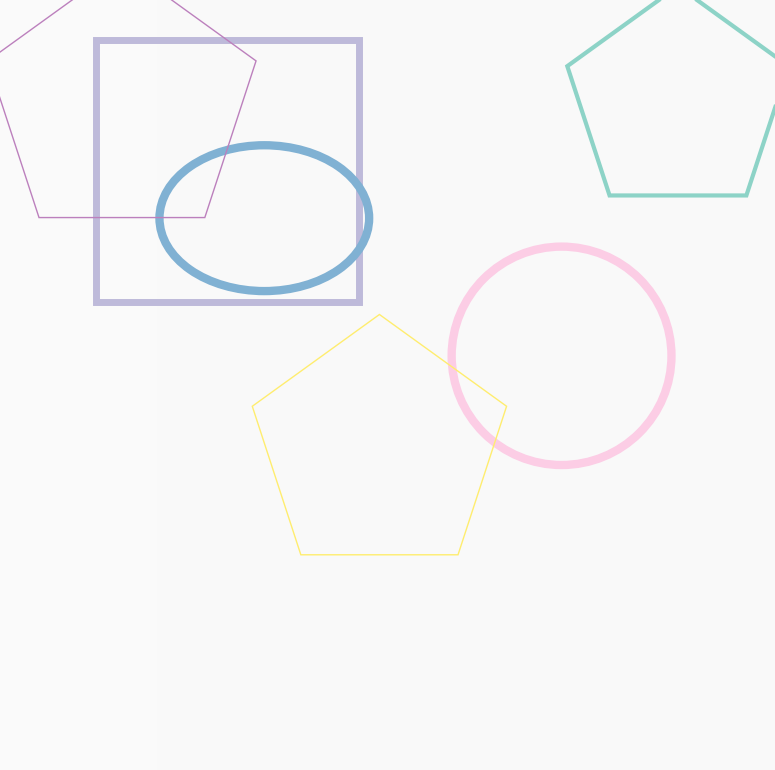[{"shape": "pentagon", "thickness": 1.5, "radius": 0.75, "center": [0.875, 0.868]}, {"shape": "square", "thickness": 2.5, "radius": 0.85, "center": [0.293, 0.778]}, {"shape": "oval", "thickness": 3, "radius": 0.68, "center": [0.341, 0.717]}, {"shape": "circle", "thickness": 3, "radius": 0.71, "center": [0.725, 0.538]}, {"shape": "pentagon", "thickness": 0.5, "radius": 0.91, "center": [0.157, 0.865]}, {"shape": "pentagon", "thickness": 0.5, "radius": 0.86, "center": [0.49, 0.419]}]